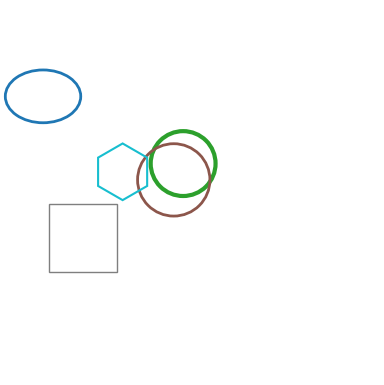[{"shape": "oval", "thickness": 2, "radius": 0.49, "center": [0.112, 0.75]}, {"shape": "circle", "thickness": 3, "radius": 0.42, "center": [0.476, 0.575]}, {"shape": "circle", "thickness": 2, "radius": 0.47, "center": [0.451, 0.533]}, {"shape": "square", "thickness": 1, "radius": 0.44, "center": [0.216, 0.382]}, {"shape": "hexagon", "thickness": 1.5, "radius": 0.37, "center": [0.319, 0.554]}]